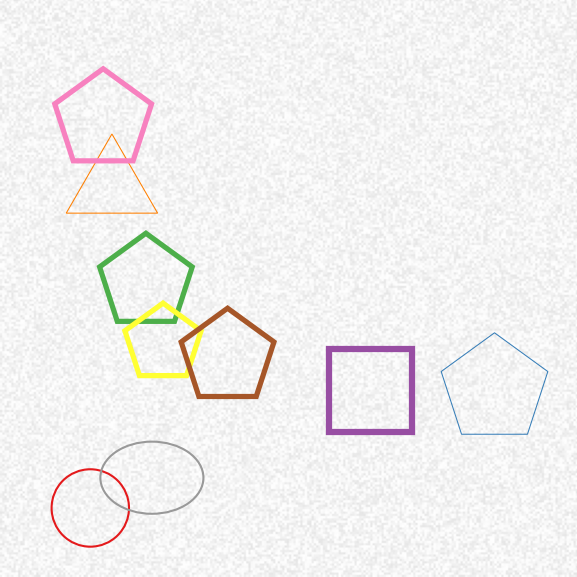[{"shape": "circle", "thickness": 1, "radius": 0.34, "center": [0.156, 0.12]}, {"shape": "pentagon", "thickness": 0.5, "radius": 0.49, "center": [0.856, 0.326]}, {"shape": "pentagon", "thickness": 2.5, "radius": 0.42, "center": [0.253, 0.511]}, {"shape": "square", "thickness": 3, "radius": 0.36, "center": [0.641, 0.322]}, {"shape": "triangle", "thickness": 0.5, "radius": 0.46, "center": [0.194, 0.676]}, {"shape": "pentagon", "thickness": 2.5, "radius": 0.35, "center": [0.282, 0.405]}, {"shape": "pentagon", "thickness": 2.5, "radius": 0.42, "center": [0.394, 0.381]}, {"shape": "pentagon", "thickness": 2.5, "radius": 0.44, "center": [0.179, 0.792]}, {"shape": "oval", "thickness": 1, "radius": 0.45, "center": [0.263, 0.172]}]